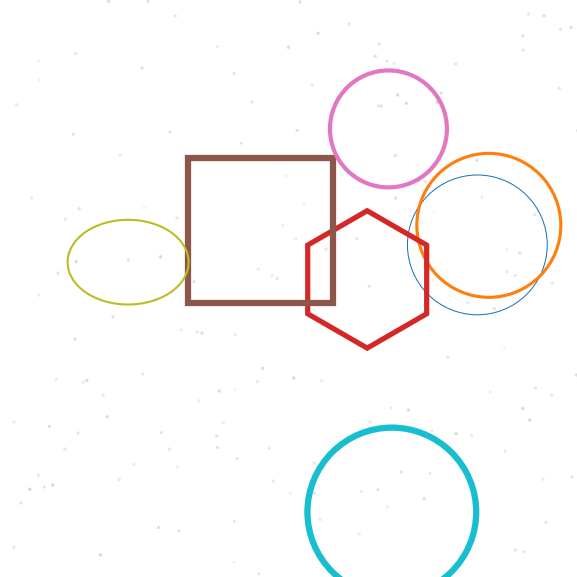[{"shape": "circle", "thickness": 0.5, "radius": 0.61, "center": [0.827, 0.575]}, {"shape": "circle", "thickness": 1.5, "radius": 0.62, "center": [0.846, 0.609]}, {"shape": "hexagon", "thickness": 2.5, "radius": 0.59, "center": [0.636, 0.515]}, {"shape": "square", "thickness": 3, "radius": 0.63, "center": [0.451, 0.6]}, {"shape": "circle", "thickness": 2, "radius": 0.51, "center": [0.673, 0.776]}, {"shape": "oval", "thickness": 1, "radius": 0.52, "center": [0.222, 0.545]}, {"shape": "circle", "thickness": 3, "radius": 0.73, "center": [0.678, 0.113]}]